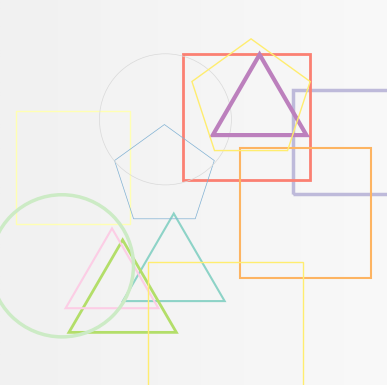[{"shape": "triangle", "thickness": 1.5, "radius": 0.76, "center": [0.448, 0.294]}, {"shape": "square", "thickness": 1, "radius": 0.74, "center": [0.188, 0.565]}, {"shape": "square", "thickness": 2.5, "radius": 0.67, "center": [0.891, 0.631]}, {"shape": "square", "thickness": 2, "radius": 0.82, "center": [0.637, 0.696]}, {"shape": "pentagon", "thickness": 0.5, "radius": 0.68, "center": [0.424, 0.541]}, {"shape": "square", "thickness": 1.5, "radius": 0.84, "center": [0.789, 0.446]}, {"shape": "triangle", "thickness": 2, "radius": 0.8, "center": [0.317, 0.217]}, {"shape": "triangle", "thickness": 1.5, "radius": 0.69, "center": [0.289, 0.269]}, {"shape": "circle", "thickness": 0.5, "radius": 0.85, "center": [0.427, 0.69]}, {"shape": "triangle", "thickness": 3, "radius": 0.7, "center": [0.67, 0.719]}, {"shape": "circle", "thickness": 2.5, "radius": 0.92, "center": [0.16, 0.31]}, {"shape": "pentagon", "thickness": 1, "radius": 0.8, "center": [0.648, 0.739]}, {"shape": "square", "thickness": 1, "radius": 1.0, "center": [0.583, 0.121]}]